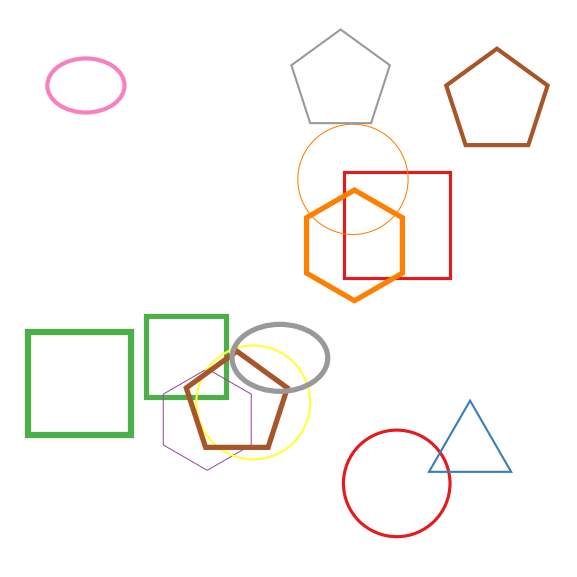[{"shape": "square", "thickness": 1.5, "radius": 0.46, "center": [0.688, 0.609]}, {"shape": "circle", "thickness": 1.5, "radius": 0.46, "center": [0.687, 0.162]}, {"shape": "triangle", "thickness": 1, "radius": 0.41, "center": [0.814, 0.223]}, {"shape": "square", "thickness": 2.5, "radius": 0.35, "center": [0.322, 0.382]}, {"shape": "square", "thickness": 3, "radius": 0.45, "center": [0.137, 0.335]}, {"shape": "hexagon", "thickness": 0.5, "radius": 0.44, "center": [0.359, 0.273]}, {"shape": "circle", "thickness": 0.5, "radius": 0.48, "center": [0.611, 0.689]}, {"shape": "hexagon", "thickness": 2.5, "radius": 0.48, "center": [0.614, 0.574]}, {"shape": "circle", "thickness": 1, "radius": 0.49, "center": [0.439, 0.302]}, {"shape": "pentagon", "thickness": 2.5, "radius": 0.46, "center": [0.41, 0.299]}, {"shape": "pentagon", "thickness": 2, "radius": 0.46, "center": [0.861, 0.823]}, {"shape": "oval", "thickness": 2, "radius": 0.33, "center": [0.149, 0.851]}, {"shape": "oval", "thickness": 2.5, "radius": 0.41, "center": [0.485, 0.379]}, {"shape": "pentagon", "thickness": 1, "radius": 0.45, "center": [0.59, 0.858]}]